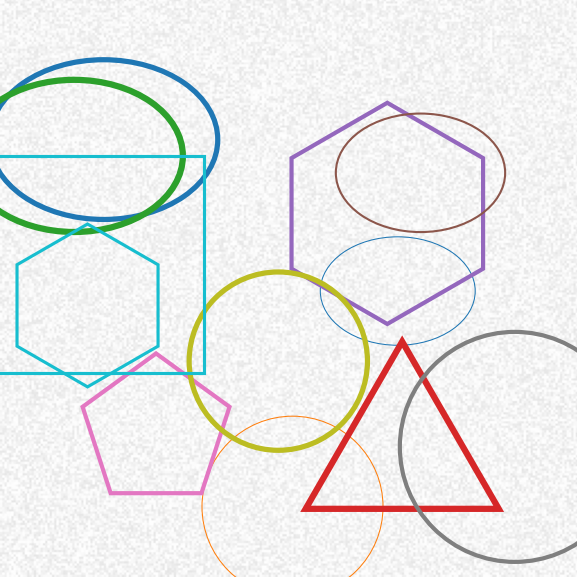[{"shape": "oval", "thickness": 0.5, "radius": 0.67, "center": [0.689, 0.495]}, {"shape": "oval", "thickness": 2.5, "radius": 0.99, "center": [0.179, 0.757]}, {"shape": "circle", "thickness": 0.5, "radius": 0.78, "center": [0.507, 0.122]}, {"shape": "oval", "thickness": 3, "radius": 0.94, "center": [0.128, 0.729]}, {"shape": "triangle", "thickness": 3, "radius": 0.97, "center": [0.696, 0.215]}, {"shape": "hexagon", "thickness": 2, "radius": 0.96, "center": [0.671, 0.63]}, {"shape": "oval", "thickness": 1, "radius": 0.73, "center": [0.728, 0.7]}, {"shape": "pentagon", "thickness": 2, "radius": 0.67, "center": [0.27, 0.253]}, {"shape": "circle", "thickness": 2, "radius": 1.0, "center": [0.892, 0.225]}, {"shape": "circle", "thickness": 2.5, "radius": 0.77, "center": [0.482, 0.374]}, {"shape": "hexagon", "thickness": 1.5, "radius": 0.7, "center": [0.152, 0.47]}, {"shape": "square", "thickness": 1.5, "radius": 0.94, "center": [0.164, 0.541]}]